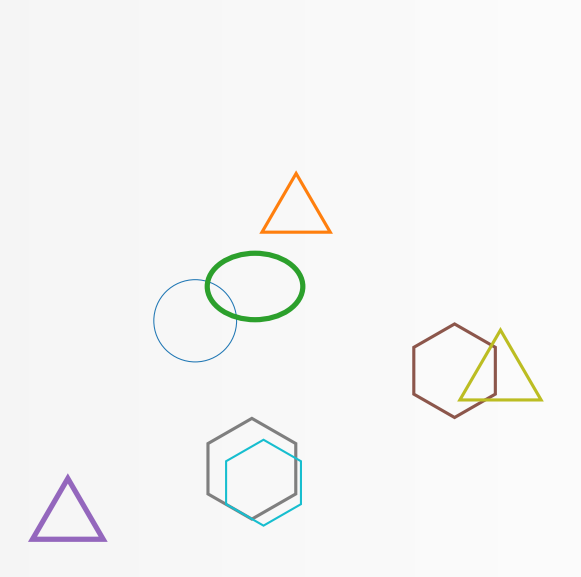[{"shape": "circle", "thickness": 0.5, "radius": 0.36, "center": [0.336, 0.444]}, {"shape": "triangle", "thickness": 1.5, "radius": 0.34, "center": [0.509, 0.631]}, {"shape": "oval", "thickness": 2.5, "radius": 0.41, "center": [0.439, 0.503]}, {"shape": "triangle", "thickness": 2.5, "radius": 0.35, "center": [0.117, 0.1]}, {"shape": "hexagon", "thickness": 1.5, "radius": 0.4, "center": [0.782, 0.357]}, {"shape": "hexagon", "thickness": 1.5, "radius": 0.44, "center": [0.433, 0.187]}, {"shape": "triangle", "thickness": 1.5, "radius": 0.4, "center": [0.861, 0.347]}, {"shape": "hexagon", "thickness": 1, "radius": 0.37, "center": [0.453, 0.163]}]